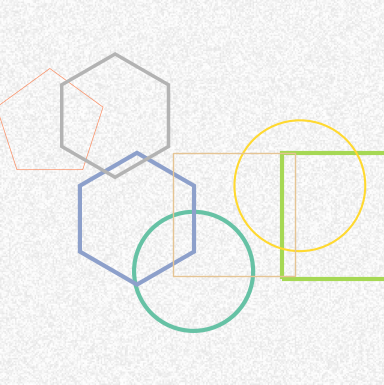[{"shape": "circle", "thickness": 3, "radius": 0.77, "center": [0.503, 0.295]}, {"shape": "pentagon", "thickness": 0.5, "radius": 0.73, "center": [0.129, 0.677]}, {"shape": "hexagon", "thickness": 3, "radius": 0.86, "center": [0.356, 0.432]}, {"shape": "square", "thickness": 3, "radius": 0.82, "center": [0.895, 0.438]}, {"shape": "circle", "thickness": 1.5, "radius": 0.85, "center": [0.779, 0.518]}, {"shape": "square", "thickness": 1, "radius": 0.79, "center": [0.607, 0.443]}, {"shape": "hexagon", "thickness": 2.5, "radius": 0.8, "center": [0.299, 0.7]}]